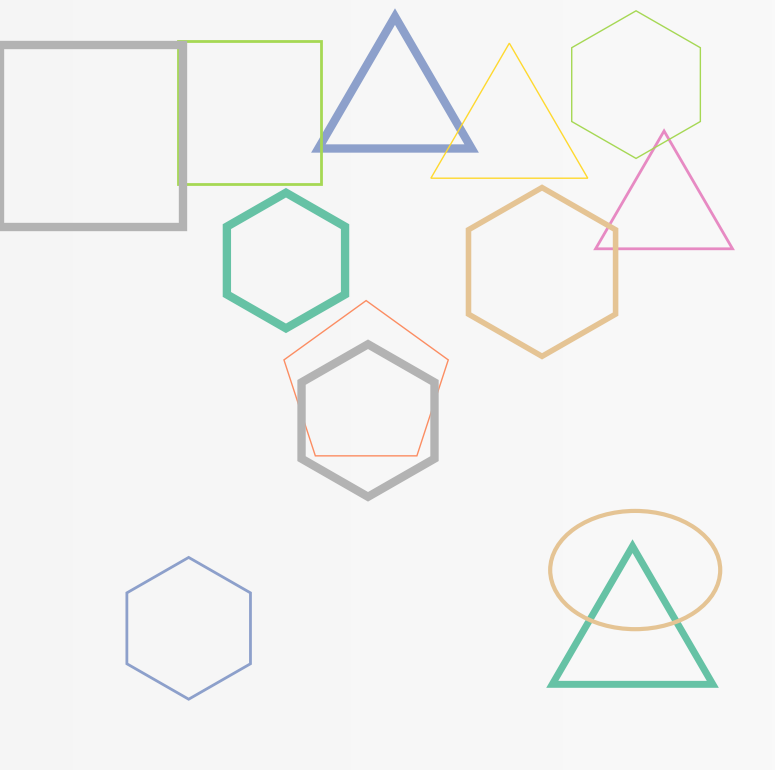[{"shape": "triangle", "thickness": 2.5, "radius": 0.6, "center": [0.816, 0.171]}, {"shape": "hexagon", "thickness": 3, "radius": 0.44, "center": [0.369, 0.662]}, {"shape": "pentagon", "thickness": 0.5, "radius": 0.56, "center": [0.472, 0.498]}, {"shape": "triangle", "thickness": 3, "radius": 0.57, "center": [0.51, 0.864]}, {"shape": "hexagon", "thickness": 1, "radius": 0.46, "center": [0.243, 0.184]}, {"shape": "triangle", "thickness": 1, "radius": 0.51, "center": [0.857, 0.728]}, {"shape": "square", "thickness": 1, "radius": 0.46, "center": [0.322, 0.854]}, {"shape": "hexagon", "thickness": 0.5, "radius": 0.48, "center": [0.821, 0.89]}, {"shape": "triangle", "thickness": 0.5, "radius": 0.58, "center": [0.657, 0.827]}, {"shape": "hexagon", "thickness": 2, "radius": 0.55, "center": [0.699, 0.647]}, {"shape": "oval", "thickness": 1.5, "radius": 0.55, "center": [0.82, 0.26]}, {"shape": "hexagon", "thickness": 3, "radius": 0.5, "center": [0.475, 0.454]}, {"shape": "square", "thickness": 3, "radius": 0.59, "center": [0.118, 0.823]}]